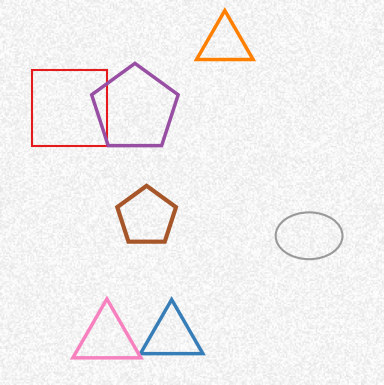[{"shape": "square", "thickness": 1.5, "radius": 0.49, "center": [0.18, 0.721]}, {"shape": "triangle", "thickness": 2.5, "radius": 0.47, "center": [0.446, 0.128]}, {"shape": "pentagon", "thickness": 2.5, "radius": 0.59, "center": [0.35, 0.717]}, {"shape": "triangle", "thickness": 2.5, "radius": 0.42, "center": [0.584, 0.888]}, {"shape": "pentagon", "thickness": 3, "radius": 0.4, "center": [0.381, 0.437]}, {"shape": "triangle", "thickness": 2.5, "radius": 0.51, "center": [0.278, 0.122]}, {"shape": "oval", "thickness": 1.5, "radius": 0.43, "center": [0.803, 0.388]}]